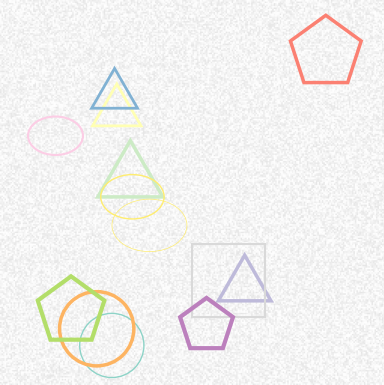[{"shape": "circle", "thickness": 1, "radius": 0.42, "center": [0.29, 0.103]}, {"shape": "triangle", "thickness": 2, "radius": 0.36, "center": [0.303, 0.709]}, {"shape": "triangle", "thickness": 2.5, "radius": 0.39, "center": [0.636, 0.258]}, {"shape": "pentagon", "thickness": 2.5, "radius": 0.48, "center": [0.846, 0.864]}, {"shape": "triangle", "thickness": 2, "radius": 0.34, "center": [0.298, 0.753]}, {"shape": "circle", "thickness": 2.5, "radius": 0.48, "center": [0.251, 0.146]}, {"shape": "pentagon", "thickness": 3, "radius": 0.45, "center": [0.185, 0.191]}, {"shape": "oval", "thickness": 1.5, "radius": 0.36, "center": [0.144, 0.647]}, {"shape": "square", "thickness": 1.5, "radius": 0.47, "center": [0.594, 0.272]}, {"shape": "pentagon", "thickness": 3, "radius": 0.36, "center": [0.537, 0.154]}, {"shape": "triangle", "thickness": 2.5, "radius": 0.49, "center": [0.339, 0.537]}, {"shape": "oval", "thickness": 1, "radius": 0.41, "center": [0.344, 0.489]}, {"shape": "oval", "thickness": 0.5, "radius": 0.49, "center": [0.388, 0.415]}]